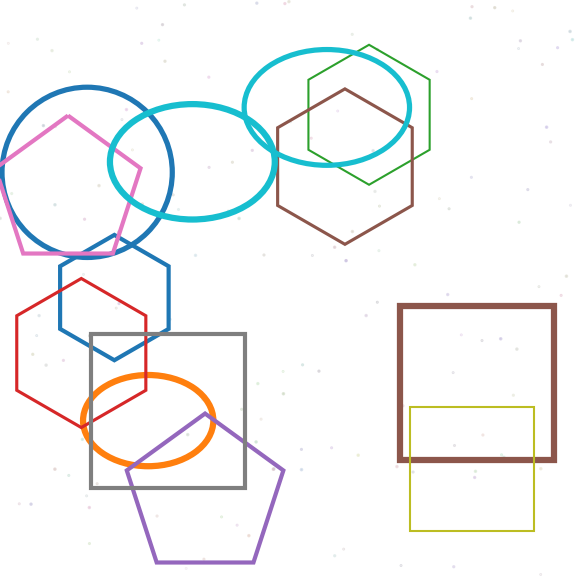[{"shape": "hexagon", "thickness": 2, "radius": 0.54, "center": [0.198, 0.484]}, {"shape": "circle", "thickness": 2.5, "radius": 0.74, "center": [0.151, 0.701]}, {"shape": "oval", "thickness": 3, "radius": 0.56, "center": [0.257, 0.271]}, {"shape": "hexagon", "thickness": 1, "radius": 0.61, "center": [0.639, 0.8]}, {"shape": "hexagon", "thickness": 1.5, "radius": 0.65, "center": [0.141, 0.388]}, {"shape": "pentagon", "thickness": 2, "radius": 0.71, "center": [0.355, 0.14]}, {"shape": "hexagon", "thickness": 1.5, "radius": 0.67, "center": [0.597, 0.711]}, {"shape": "square", "thickness": 3, "radius": 0.67, "center": [0.826, 0.336]}, {"shape": "pentagon", "thickness": 2, "radius": 0.66, "center": [0.118, 0.667]}, {"shape": "square", "thickness": 2, "radius": 0.67, "center": [0.291, 0.287]}, {"shape": "square", "thickness": 1, "radius": 0.54, "center": [0.817, 0.187]}, {"shape": "oval", "thickness": 2.5, "radius": 0.72, "center": [0.566, 0.813]}, {"shape": "oval", "thickness": 3, "radius": 0.71, "center": [0.333, 0.719]}]